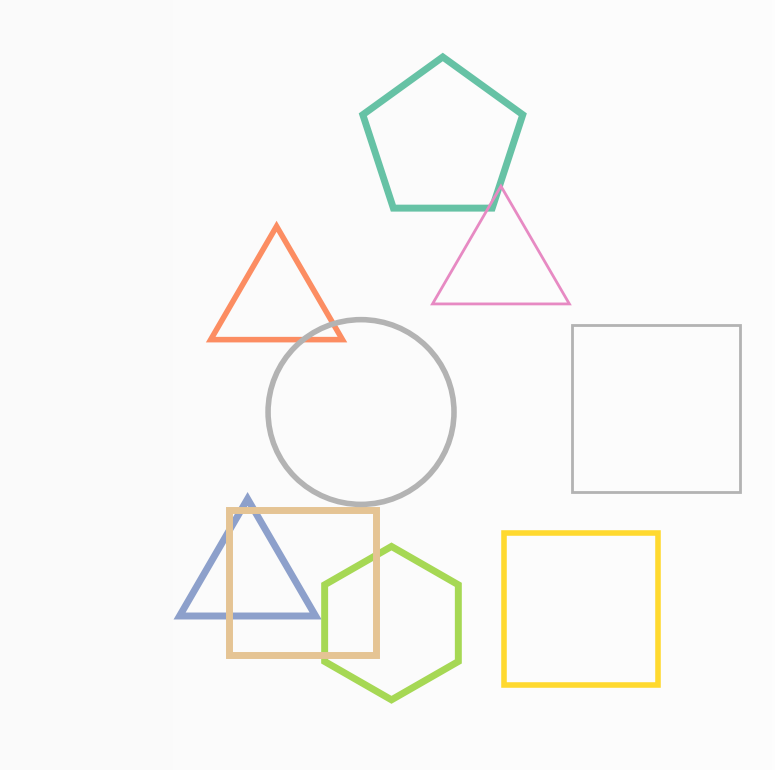[{"shape": "pentagon", "thickness": 2.5, "radius": 0.54, "center": [0.571, 0.817]}, {"shape": "triangle", "thickness": 2, "radius": 0.49, "center": [0.357, 0.608]}, {"shape": "triangle", "thickness": 2.5, "radius": 0.51, "center": [0.319, 0.251]}, {"shape": "triangle", "thickness": 1, "radius": 0.51, "center": [0.646, 0.656]}, {"shape": "hexagon", "thickness": 2.5, "radius": 0.5, "center": [0.505, 0.191]}, {"shape": "square", "thickness": 2, "radius": 0.5, "center": [0.75, 0.209]}, {"shape": "square", "thickness": 2.5, "radius": 0.47, "center": [0.39, 0.243]}, {"shape": "circle", "thickness": 2, "radius": 0.6, "center": [0.466, 0.465]}, {"shape": "square", "thickness": 1, "radius": 0.54, "center": [0.847, 0.469]}]